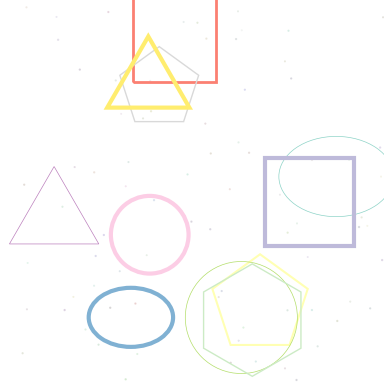[{"shape": "oval", "thickness": 0.5, "radius": 0.74, "center": [0.873, 0.542]}, {"shape": "pentagon", "thickness": 1.5, "radius": 0.65, "center": [0.675, 0.209]}, {"shape": "square", "thickness": 3, "radius": 0.58, "center": [0.804, 0.475]}, {"shape": "square", "thickness": 2, "radius": 0.54, "center": [0.452, 0.895]}, {"shape": "oval", "thickness": 3, "radius": 0.55, "center": [0.34, 0.176]}, {"shape": "circle", "thickness": 0.5, "radius": 0.73, "center": [0.627, 0.175]}, {"shape": "circle", "thickness": 3, "radius": 0.5, "center": [0.389, 0.39]}, {"shape": "pentagon", "thickness": 1, "radius": 0.54, "center": [0.414, 0.771]}, {"shape": "triangle", "thickness": 0.5, "radius": 0.67, "center": [0.141, 0.433]}, {"shape": "hexagon", "thickness": 1, "radius": 0.73, "center": [0.655, 0.169]}, {"shape": "triangle", "thickness": 3, "radius": 0.62, "center": [0.385, 0.782]}]